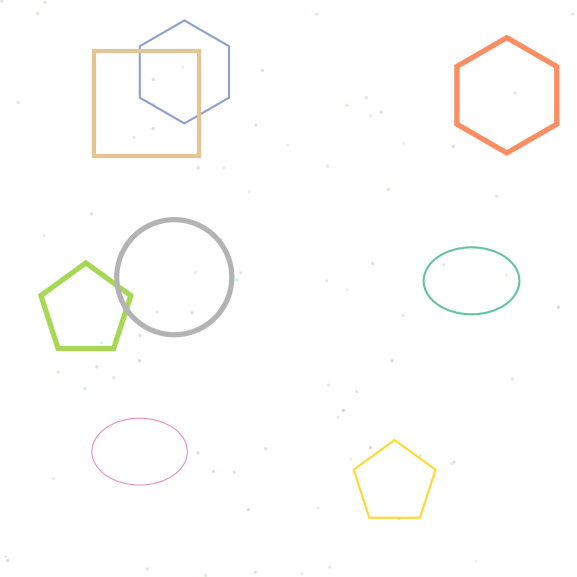[{"shape": "oval", "thickness": 1, "radius": 0.41, "center": [0.817, 0.513]}, {"shape": "hexagon", "thickness": 2.5, "radius": 0.5, "center": [0.878, 0.834]}, {"shape": "hexagon", "thickness": 1, "radius": 0.45, "center": [0.319, 0.875]}, {"shape": "oval", "thickness": 0.5, "radius": 0.41, "center": [0.242, 0.217]}, {"shape": "pentagon", "thickness": 2.5, "radius": 0.41, "center": [0.149, 0.462]}, {"shape": "pentagon", "thickness": 1, "radius": 0.37, "center": [0.683, 0.163]}, {"shape": "square", "thickness": 2, "radius": 0.46, "center": [0.253, 0.82]}, {"shape": "circle", "thickness": 2.5, "radius": 0.5, "center": [0.302, 0.519]}]